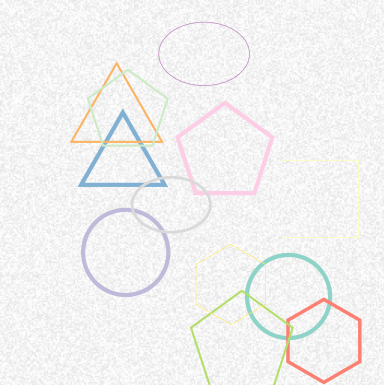[{"shape": "circle", "thickness": 3, "radius": 0.54, "center": [0.75, 0.23]}, {"shape": "square", "thickness": 0.5, "radius": 0.5, "center": [0.831, 0.486]}, {"shape": "circle", "thickness": 3, "radius": 0.55, "center": [0.327, 0.344]}, {"shape": "hexagon", "thickness": 2.5, "radius": 0.54, "center": [0.841, 0.115]}, {"shape": "triangle", "thickness": 3, "radius": 0.63, "center": [0.319, 0.582]}, {"shape": "triangle", "thickness": 1.5, "radius": 0.68, "center": [0.303, 0.7]}, {"shape": "pentagon", "thickness": 1.5, "radius": 0.69, "center": [0.628, 0.106]}, {"shape": "pentagon", "thickness": 3, "radius": 0.65, "center": [0.584, 0.603]}, {"shape": "oval", "thickness": 2, "radius": 0.51, "center": [0.445, 0.468]}, {"shape": "oval", "thickness": 0.5, "radius": 0.59, "center": [0.53, 0.86]}, {"shape": "pentagon", "thickness": 1.5, "radius": 0.55, "center": [0.332, 0.71]}, {"shape": "hexagon", "thickness": 0.5, "radius": 0.52, "center": [0.599, 0.261]}]